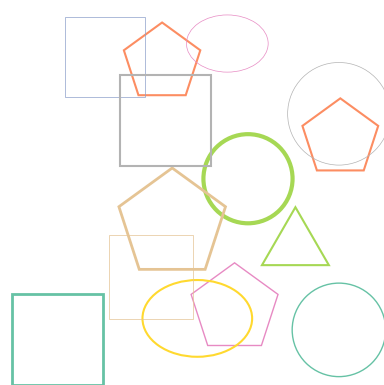[{"shape": "circle", "thickness": 1, "radius": 0.61, "center": [0.88, 0.143]}, {"shape": "square", "thickness": 2, "radius": 0.59, "center": [0.15, 0.118]}, {"shape": "pentagon", "thickness": 1.5, "radius": 0.52, "center": [0.884, 0.641]}, {"shape": "pentagon", "thickness": 1.5, "radius": 0.52, "center": [0.421, 0.837]}, {"shape": "square", "thickness": 0.5, "radius": 0.52, "center": [0.273, 0.852]}, {"shape": "pentagon", "thickness": 1, "radius": 0.59, "center": [0.609, 0.199]}, {"shape": "oval", "thickness": 0.5, "radius": 0.53, "center": [0.59, 0.887]}, {"shape": "circle", "thickness": 3, "radius": 0.58, "center": [0.644, 0.536]}, {"shape": "triangle", "thickness": 1.5, "radius": 0.5, "center": [0.767, 0.361]}, {"shape": "oval", "thickness": 1.5, "radius": 0.71, "center": [0.512, 0.173]}, {"shape": "pentagon", "thickness": 2, "radius": 0.73, "center": [0.447, 0.418]}, {"shape": "square", "thickness": 0.5, "radius": 0.55, "center": [0.392, 0.281]}, {"shape": "square", "thickness": 1.5, "radius": 0.59, "center": [0.43, 0.688]}, {"shape": "circle", "thickness": 0.5, "radius": 0.67, "center": [0.88, 0.704]}]